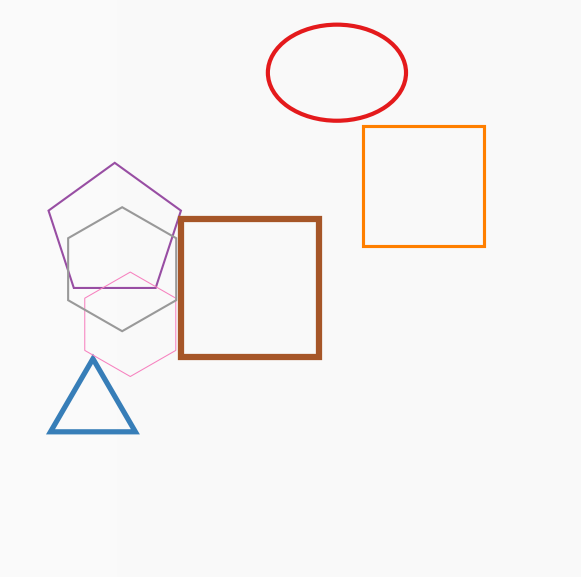[{"shape": "oval", "thickness": 2, "radius": 0.59, "center": [0.58, 0.873]}, {"shape": "triangle", "thickness": 2.5, "radius": 0.42, "center": [0.16, 0.294]}, {"shape": "pentagon", "thickness": 1, "radius": 0.6, "center": [0.197, 0.597]}, {"shape": "square", "thickness": 1.5, "radius": 0.52, "center": [0.728, 0.677]}, {"shape": "square", "thickness": 3, "radius": 0.59, "center": [0.43, 0.5]}, {"shape": "hexagon", "thickness": 0.5, "radius": 0.45, "center": [0.224, 0.438]}, {"shape": "hexagon", "thickness": 1, "radius": 0.54, "center": [0.21, 0.533]}]